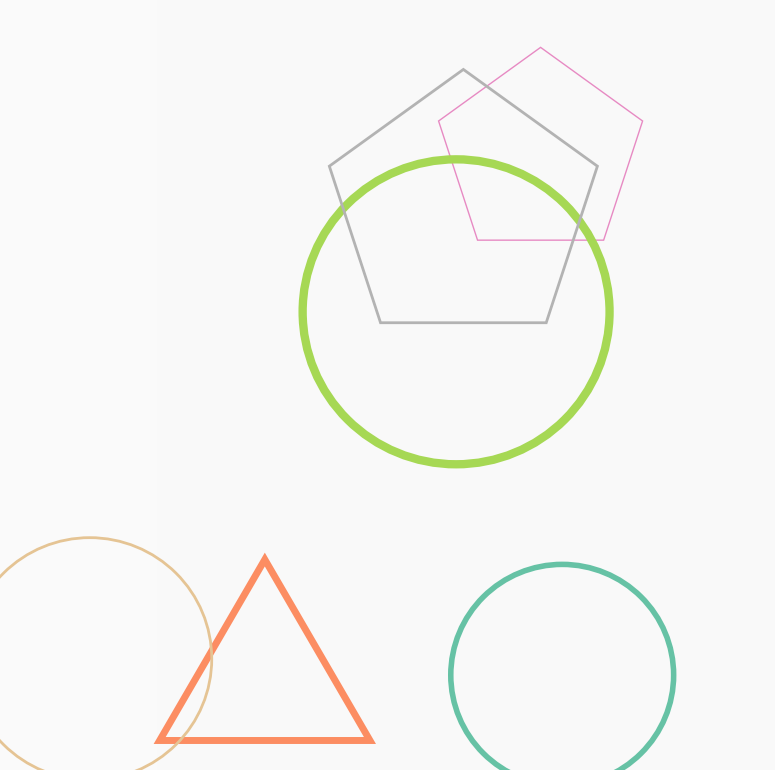[{"shape": "circle", "thickness": 2, "radius": 0.72, "center": [0.725, 0.123]}, {"shape": "triangle", "thickness": 2.5, "radius": 0.78, "center": [0.342, 0.117]}, {"shape": "pentagon", "thickness": 0.5, "radius": 0.69, "center": [0.698, 0.8]}, {"shape": "circle", "thickness": 3, "radius": 0.99, "center": [0.589, 0.595]}, {"shape": "circle", "thickness": 1, "radius": 0.79, "center": [0.116, 0.144]}, {"shape": "pentagon", "thickness": 1, "radius": 0.91, "center": [0.598, 0.728]}]